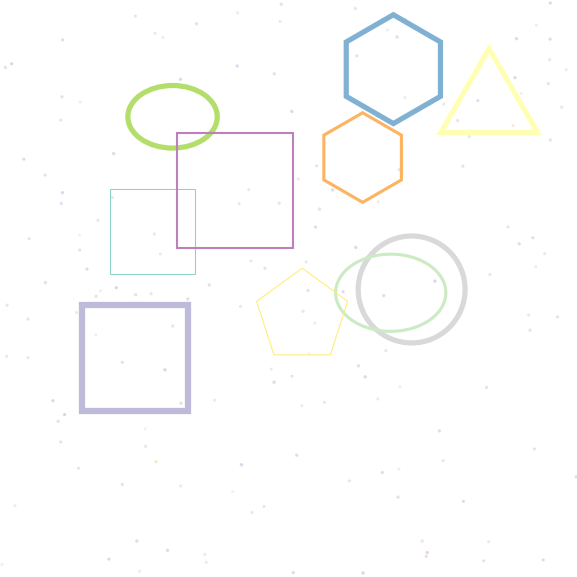[{"shape": "square", "thickness": 0.5, "radius": 0.37, "center": [0.264, 0.598]}, {"shape": "triangle", "thickness": 2.5, "radius": 0.48, "center": [0.847, 0.818]}, {"shape": "square", "thickness": 3, "radius": 0.46, "center": [0.234, 0.379]}, {"shape": "hexagon", "thickness": 2.5, "radius": 0.47, "center": [0.681, 0.879]}, {"shape": "hexagon", "thickness": 1.5, "radius": 0.39, "center": [0.628, 0.726]}, {"shape": "oval", "thickness": 2.5, "radius": 0.39, "center": [0.299, 0.797]}, {"shape": "circle", "thickness": 2.5, "radius": 0.46, "center": [0.713, 0.498]}, {"shape": "square", "thickness": 1, "radius": 0.5, "center": [0.407, 0.67]}, {"shape": "oval", "thickness": 1.5, "radius": 0.48, "center": [0.677, 0.492]}, {"shape": "pentagon", "thickness": 0.5, "radius": 0.41, "center": [0.523, 0.452]}]